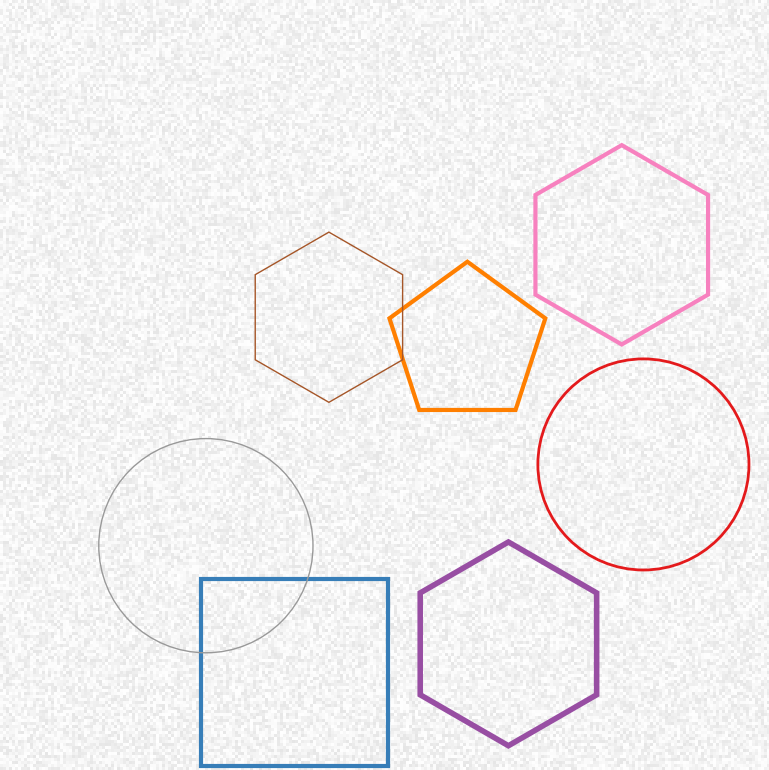[{"shape": "circle", "thickness": 1, "radius": 0.69, "center": [0.836, 0.397]}, {"shape": "square", "thickness": 1.5, "radius": 0.61, "center": [0.382, 0.127]}, {"shape": "hexagon", "thickness": 2, "radius": 0.66, "center": [0.66, 0.164]}, {"shape": "pentagon", "thickness": 1.5, "radius": 0.53, "center": [0.607, 0.554]}, {"shape": "hexagon", "thickness": 0.5, "radius": 0.55, "center": [0.427, 0.588]}, {"shape": "hexagon", "thickness": 1.5, "radius": 0.65, "center": [0.807, 0.682]}, {"shape": "circle", "thickness": 0.5, "radius": 0.7, "center": [0.267, 0.291]}]